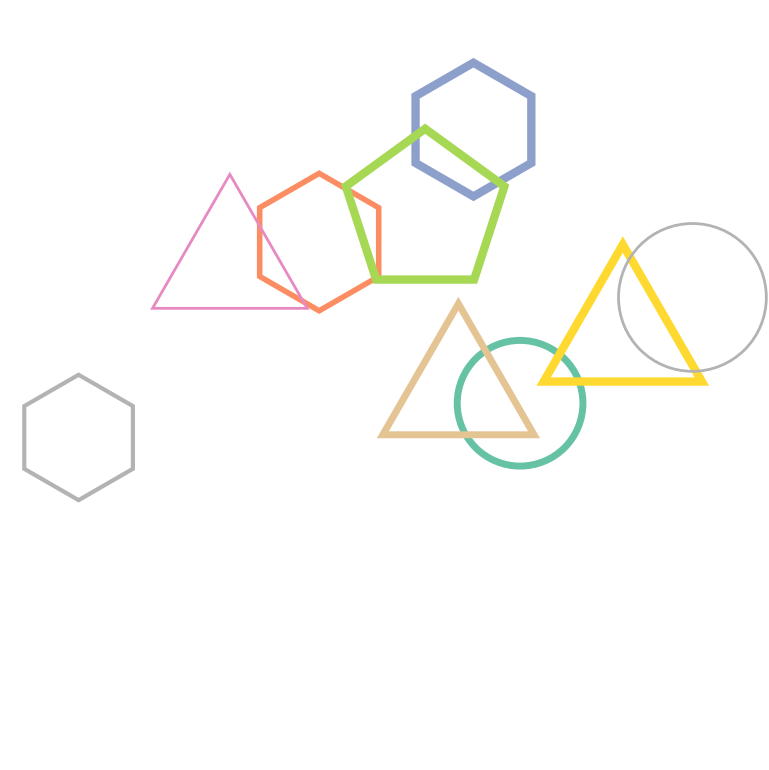[{"shape": "circle", "thickness": 2.5, "radius": 0.41, "center": [0.675, 0.476]}, {"shape": "hexagon", "thickness": 2, "radius": 0.45, "center": [0.415, 0.686]}, {"shape": "hexagon", "thickness": 3, "radius": 0.43, "center": [0.615, 0.832]}, {"shape": "triangle", "thickness": 1, "radius": 0.58, "center": [0.299, 0.658]}, {"shape": "pentagon", "thickness": 3, "radius": 0.54, "center": [0.552, 0.725]}, {"shape": "triangle", "thickness": 3, "radius": 0.59, "center": [0.809, 0.564]}, {"shape": "triangle", "thickness": 2.5, "radius": 0.57, "center": [0.595, 0.492]}, {"shape": "circle", "thickness": 1, "radius": 0.48, "center": [0.899, 0.614]}, {"shape": "hexagon", "thickness": 1.5, "radius": 0.41, "center": [0.102, 0.432]}]